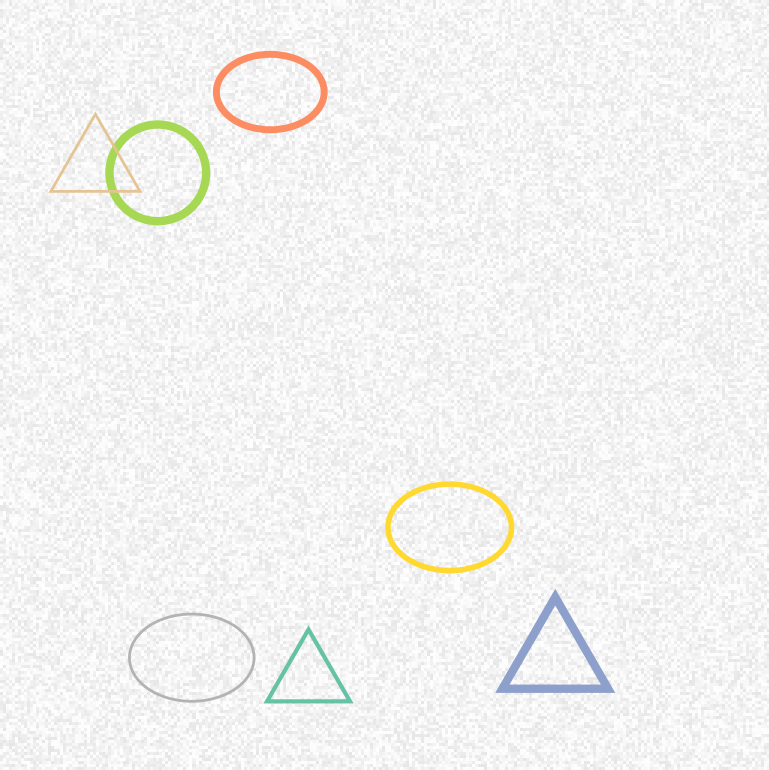[{"shape": "triangle", "thickness": 1.5, "radius": 0.31, "center": [0.401, 0.12]}, {"shape": "oval", "thickness": 2.5, "radius": 0.35, "center": [0.351, 0.88]}, {"shape": "triangle", "thickness": 3, "radius": 0.4, "center": [0.721, 0.145]}, {"shape": "circle", "thickness": 3, "radius": 0.31, "center": [0.205, 0.776]}, {"shape": "oval", "thickness": 2, "radius": 0.4, "center": [0.584, 0.315]}, {"shape": "triangle", "thickness": 1, "radius": 0.33, "center": [0.124, 0.785]}, {"shape": "oval", "thickness": 1, "radius": 0.4, "center": [0.249, 0.146]}]